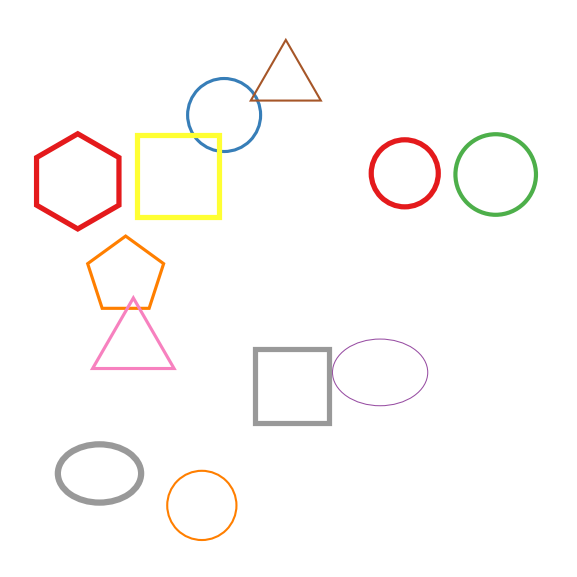[{"shape": "hexagon", "thickness": 2.5, "radius": 0.41, "center": [0.135, 0.685]}, {"shape": "circle", "thickness": 2.5, "radius": 0.29, "center": [0.701, 0.699]}, {"shape": "circle", "thickness": 1.5, "radius": 0.32, "center": [0.388, 0.8]}, {"shape": "circle", "thickness": 2, "radius": 0.35, "center": [0.858, 0.697]}, {"shape": "oval", "thickness": 0.5, "radius": 0.41, "center": [0.658, 0.354]}, {"shape": "pentagon", "thickness": 1.5, "radius": 0.35, "center": [0.218, 0.521]}, {"shape": "circle", "thickness": 1, "radius": 0.3, "center": [0.35, 0.124]}, {"shape": "square", "thickness": 2.5, "radius": 0.35, "center": [0.308, 0.694]}, {"shape": "triangle", "thickness": 1, "radius": 0.35, "center": [0.495, 0.86]}, {"shape": "triangle", "thickness": 1.5, "radius": 0.41, "center": [0.231, 0.402]}, {"shape": "square", "thickness": 2.5, "radius": 0.32, "center": [0.505, 0.331]}, {"shape": "oval", "thickness": 3, "radius": 0.36, "center": [0.172, 0.179]}]